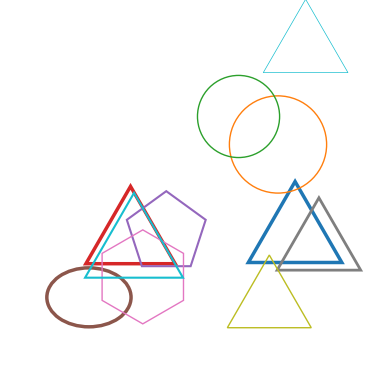[{"shape": "triangle", "thickness": 2.5, "radius": 0.7, "center": [0.766, 0.388]}, {"shape": "circle", "thickness": 1, "radius": 0.63, "center": [0.722, 0.625]}, {"shape": "circle", "thickness": 1, "radius": 0.53, "center": [0.62, 0.697]}, {"shape": "triangle", "thickness": 2.5, "radius": 0.67, "center": [0.339, 0.382]}, {"shape": "pentagon", "thickness": 1.5, "radius": 0.54, "center": [0.432, 0.396]}, {"shape": "oval", "thickness": 2.5, "radius": 0.55, "center": [0.231, 0.228]}, {"shape": "hexagon", "thickness": 1, "radius": 0.61, "center": [0.371, 0.281]}, {"shape": "triangle", "thickness": 2, "radius": 0.63, "center": [0.828, 0.361]}, {"shape": "triangle", "thickness": 1, "radius": 0.63, "center": [0.699, 0.212]}, {"shape": "triangle", "thickness": 0.5, "radius": 0.64, "center": [0.794, 0.875]}, {"shape": "triangle", "thickness": 1.5, "radius": 0.73, "center": [0.348, 0.352]}]